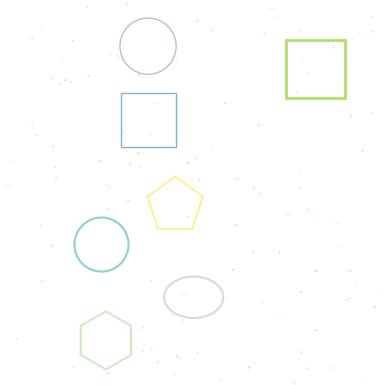[{"shape": "circle", "thickness": 1.5, "radius": 0.35, "center": [0.264, 0.365]}, {"shape": "circle", "thickness": 1, "radius": 0.37, "center": [0.385, 0.88]}, {"shape": "square", "thickness": 1, "radius": 0.35, "center": [0.386, 0.689]}, {"shape": "square", "thickness": 2, "radius": 0.38, "center": [0.819, 0.821]}, {"shape": "oval", "thickness": 1.5, "radius": 0.38, "center": [0.503, 0.228]}, {"shape": "hexagon", "thickness": 1.5, "radius": 0.38, "center": [0.275, 0.116]}, {"shape": "pentagon", "thickness": 1, "radius": 0.38, "center": [0.455, 0.466]}]